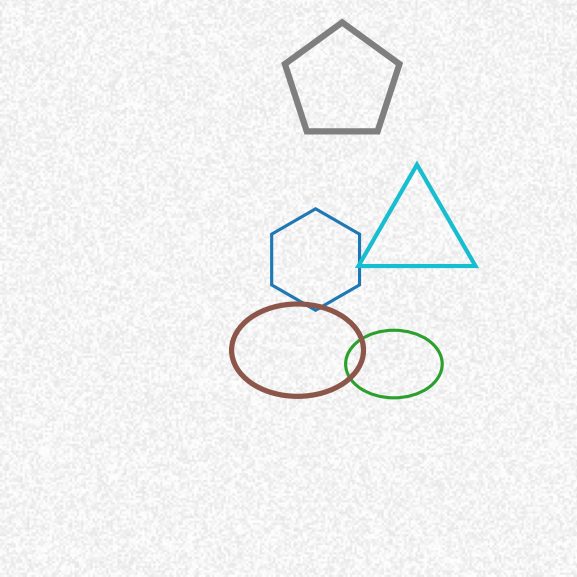[{"shape": "hexagon", "thickness": 1.5, "radius": 0.44, "center": [0.547, 0.55]}, {"shape": "oval", "thickness": 1.5, "radius": 0.42, "center": [0.682, 0.369]}, {"shape": "oval", "thickness": 2.5, "radius": 0.57, "center": [0.515, 0.393]}, {"shape": "pentagon", "thickness": 3, "radius": 0.52, "center": [0.593, 0.856]}, {"shape": "triangle", "thickness": 2, "radius": 0.59, "center": [0.722, 0.597]}]